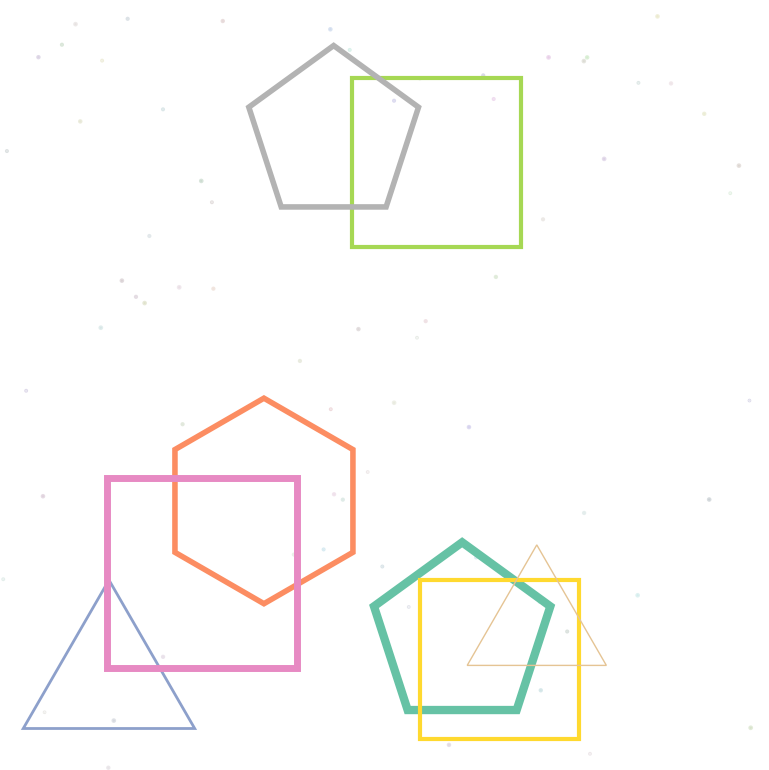[{"shape": "pentagon", "thickness": 3, "radius": 0.6, "center": [0.6, 0.175]}, {"shape": "hexagon", "thickness": 2, "radius": 0.67, "center": [0.343, 0.349]}, {"shape": "triangle", "thickness": 1, "radius": 0.64, "center": [0.142, 0.118]}, {"shape": "square", "thickness": 2.5, "radius": 0.62, "center": [0.263, 0.256]}, {"shape": "square", "thickness": 1.5, "radius": 0.55, "center": [0.567, 0.789]}, {"shape": "square", "thickness": 1.5, "radius": 0.52, "center": [0.649, 0.144]}, {"shape": "triangle", "thickness": 0.5, "radius": 0.52, "center": [0.697, 0.188]}, {"shape": "pentagon", "thickness": 2, "radius": 0.58, "center": [0.433, 0.825]}]